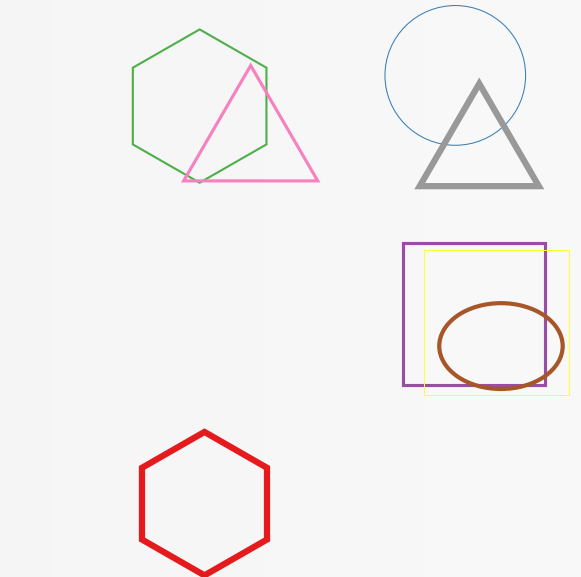[{"shape": "hexagon", "thickness": 3, "radius": 0.62, "center": [0.352, 0.127]}, {"shape": "circle", "thickness": 0.5, "radius": 0.6, "center": [0.783, 0.869]}, {"shape": "hexagon", "thickness": 1, "radius": 0.66, "center": [0.343, 0.815]}, {"shape": "square", "thickness": 1.5, "radius": 0.61, "center": [0.815, 0.456]}, {"shape": "square", "thickness": 0.5, "radius": 0.63, "center": [0.854, 0.441]}, {"shape": "oval", "thickness": 2, "radius": 0.53, "center": [0.862, 0.4]}, {"shape": "triangle", "thickness": 1.5, "radius": 0.67, "center": [0.431, 0.752]}, {"shape": "triangle", "thickness": 3, "radius": 0.59, "center": [0.825, 0.736]}]